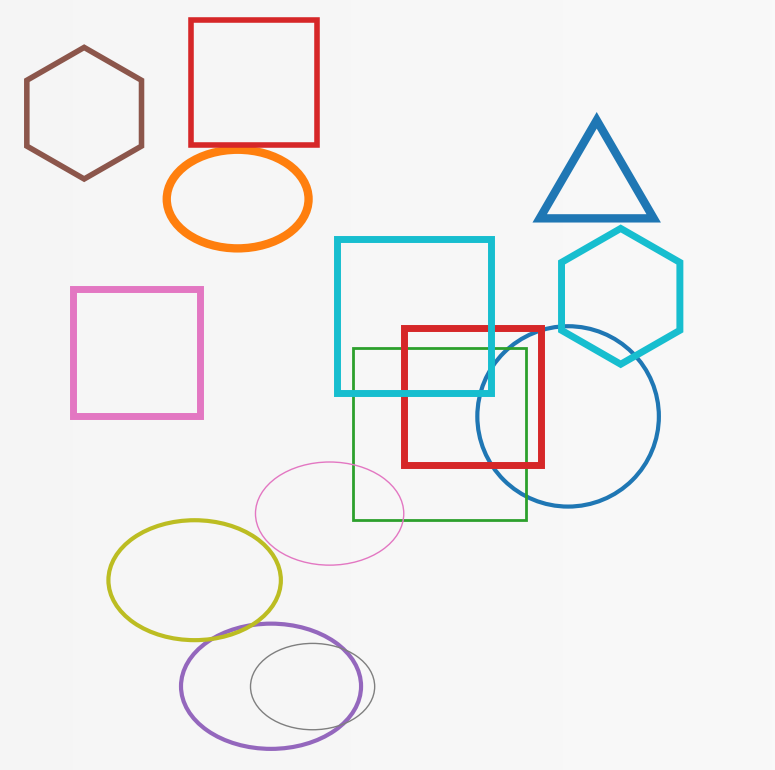[{"shape": "triangle", "thickness": 3, "radius": 0.42, "center": [0.77, 0.759]}, {"shape": "circle", "thickness": 1.5, "radius": 0.59, "center": [0.733, 0.459]}, {"shape": "oval", "thickness": 3, "radius": 0.46, "center": [0.307, 0.741]}, {"shape": "square", "thickness": 1, "radius": 0.56, "center": [0.567, 0.437]}, {"shape": "square", "thickness": 2, "radius": 0.4, "center": [0.328, 0.893]}, {"shape": "square", "thickness": 2.5, "radius": 0.45, "center": [0.61, 0.485]}, {"shape": "oval", "thickness": 1.5, "radius": 0.58, "center": [0.35, 0.109]}, {"shape": "hexagon", "thickness": 2, "radius": 0.43, "center": [0.109, 0.853]}, {"shape": "oval", "thickness": 0.5, "radius": 0.48, "center": [0.425, 0.333]}, {"shape": "square", "thickness": 2.5, "radius": 0.41, "center": [0.176, 0.542]}, {"shape": "oval", "thickness": 0.5, "radius": 0.4, "center": [0.403, 0.108]}, {"shape": "oval", "thickness": 1.5, "radius": 0.56, "center": [0.251, 0.247]}, {"shape": "square", "thickness": 2.5, "radius": 0.5, "center": [0.534, 0.59]}, {"shape": "hexagon", "thickness": 2.5, "radius": 0.44, "center": [0.801, 0.615]}]